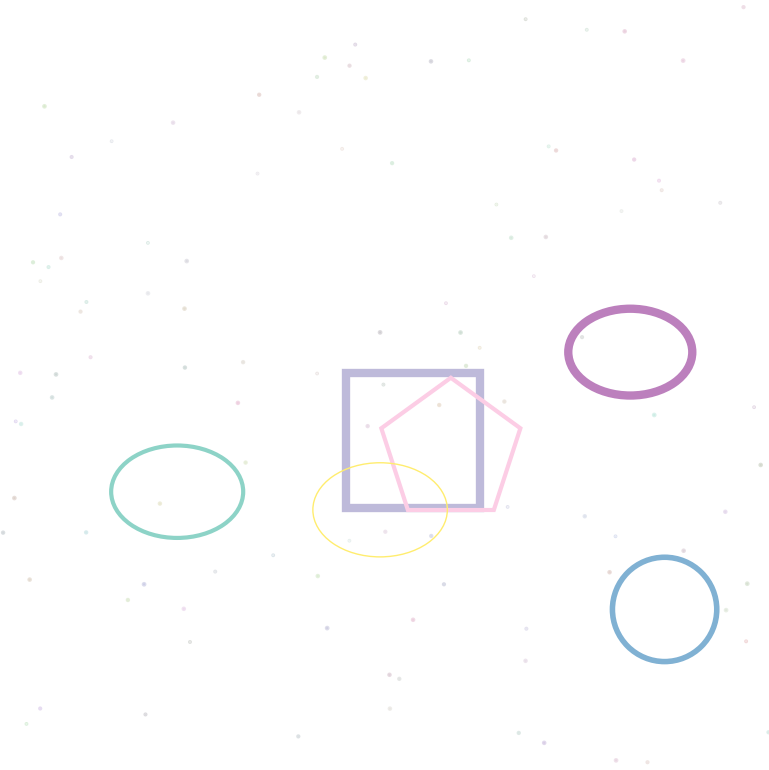[{"shape": "oval", "thickness": 1.5, "radius": 0.43, "center": [0.23, 0.361]}, {"shape": "square", "thickness": 3, "radius": 0.44, "center": [0.536, 0.428]}, {"shape": "circle", "thickness": 2, "radius": 0.34, "center": [0.863, 0.209]}, {"shape": "pentagon", "thickness": 1.5, "radius": 0.47, "center": [0.586, 0.414]}, {"shape": "oval", "thickness": 3, "radius": 0.4, "center": [0.819, 0.543]}, {"shape": "oval", "thickness": 0.5, "radius": 0.44, "center": [0.494, 0.338]}]